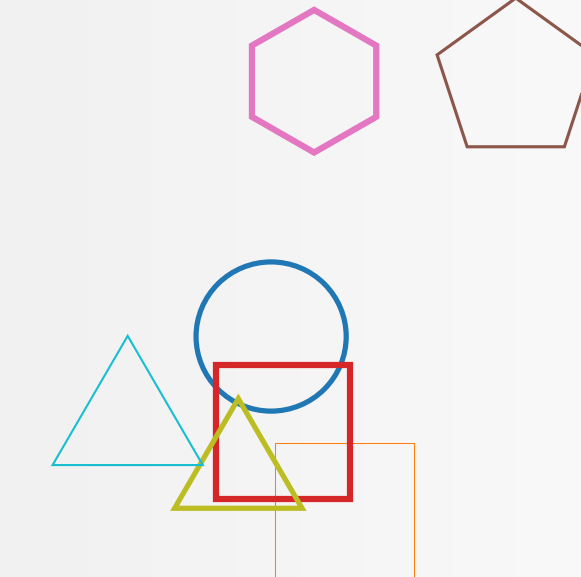[{"shape": "circle", "thickness": 2.5, "radius": 0.65, "center": [0.466, 0.416]}, {"shape": "square", "thickness": 0.5, "radius": 0.6, "center": [0.592, 0.112]}, {"shape": "square", "thickness": 3, "radius": 0.58, "center": [0.487, 0.251]}, {"shape": "pentagon", "thickness": 1.5, "radius": 0.71, "center": [0.887, 0.86]}, {"shape": "hexagon", "thickness": 3, "radius": 0.62, "center": [0.54, 0.859]}, {"shape": "triangle", "thickness": 2.5, "radius": 0.63, "center": [0.41, 0.182]}, {"shape": "triangle", "thickness": 1, "radius": 0.75, "center": [0.22, 0.268]}]